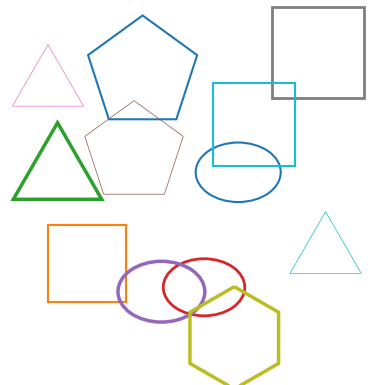[{"shape": "pentagon", "thickness": 1.5, "radius": 0.75, "center": [0.37, 0.811]}, {"shape": "oval", "thickness": 1.5, "radius": 0.55, "center": [0.619, 0.552]}, {"shape": "square", "thickness": 1.5, "radius": 0.5, "center": [0.226, 0.317]}, {"shape": "triangle", "thickness": 2.5, "radius": 0.66, "center": [0.149, 0.549]}, {"shape": "oval", "thickness": 2, "radius": 0.53, "center": [0.53, 0.254]}, {"shape": "oval", "thickness": 2.5, "radius": 0.56, "center": [0.419, 0.242]}, {"shape": "pentagon", "thickness": 0.5, "radius": 0.67, "center": [0.348, 0.604]}, {"shape": "triangle", "thickness": 0.5, "radius": 0.53, "center": [0.125, 0.778]}, {"shape": "square", "thickness": 2, "radius": 0.6, "center": [0.827, 0.863]}, {"shape": "hexagon", "thickness": 2.5, "radius": 0.66, "center": [0.608, 0.122]}, {"shape": "square", "thickness": 1.5, "radius": 0.54, "center": [0.659, 0.677]}, {"shape": "triangle", "thickness": 0.5, "radius": 0.53, "center": [0.846, 0.343]}]